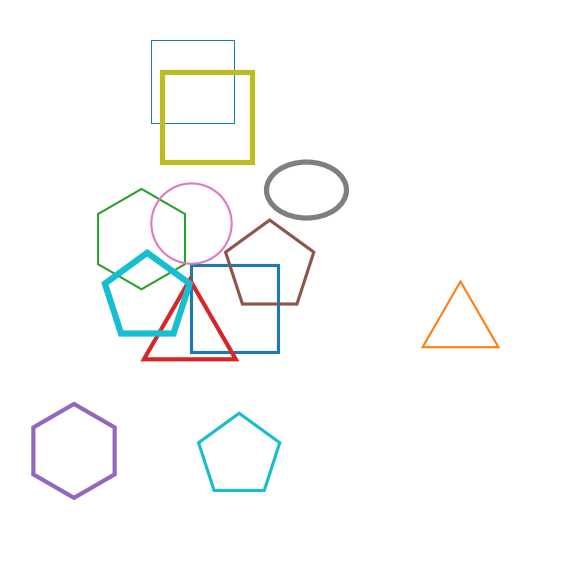[{"shape": "square", "thickness": 0.5, "radius": 0.36, "center": [0.334, 0.857]}, {"shape": "square", "thickness": 1.5, "radius": 0.38, "center": [0.407, 0.465]}, {"shape": "triangle", "thickness": 1, "radius": 0.38, "center": [0.797, 0.436]}, {"shape": "hexagon", "thickness": 1, "radius": 0.43, "center": [0.245, 0.585]}, {"shape": "triangle", "thickness": 2, "radius": 0.46, "center": [0.329, 0.423]}, {"shape": "hexagon", "thickness": 2, "radius": 0.41, "center": [0.128, 0.218]}, {"shape": "pentagon", "thickness": 1.5, "radius": 0.4, "center": [0.467, 0.538]}, {"shape": "circle", "thickness": 1, "radius": 0.35, "center": [0.332, 0.612]}, {"shape": "oval", "thickness": 2.5, "radius": 0.35, "center": [0.531, 0.67]}, {"shape": "square", "thickness": 2.5, "radius": 0.39, "center": [0.358, 0.797]}, {"shape": "pentagon", "thickness": 3, "radius": 0.39, "center": [0.255, 0.484]}, {"shape": "pentagon", "thickness": 1.5, "radius": 0.37, "center": [0.414, 0.21]}]